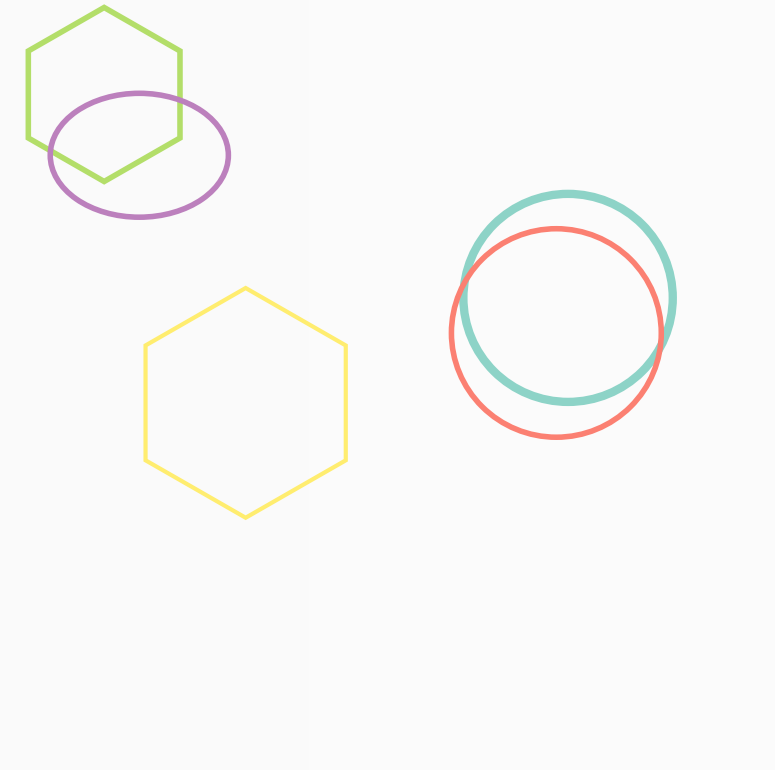[{"shape": "circle", "thickness": 3, "radius": 0.68, "center": [0.733, 0.613]}, {"shape": "circle", "thickness": 2, "radius": 0.68, "center": [0.718, 0.568]}, {"shape": "hexagon", "thickness": 2, "radius": 0.56, "center": [0.134, 0.877]}, {"shape": "oval", "thickness": 2, "radius": 0.57, "center": [0.18, 0.798]}, {"shape": "hexagon", "thickness": 1.5, "radius": 0.75, "center": [0.317, 0.477]}]